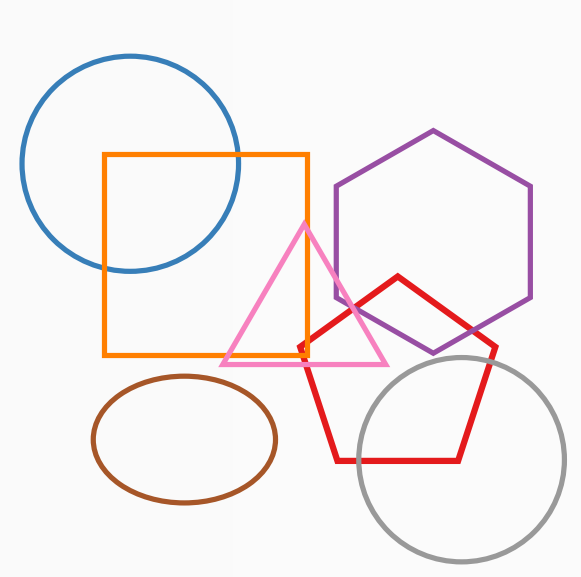[{"shape": "pentagon", "thickness": 3, "radius": 0.88, "center": [0.684, 0.344]}, {"shape": "circle", "thickness": 2.5, "radius": 0.93, "center": [0.224, 0.716]}, {"shape": "hexagon", "thickness": 2.5, "radius": 0.96, "center": [0.745, 0.58]}, {"shape": "square", "thickness": 2.5, "radius": 0.87, "center": [0.354, 0.558]}, {"shape": "oval", "thickness": 2.5, "radius": 0.78, "center": [0.317, 0.238]}, {"shape": "triangle", "thickness": 2.5, "radius": 0.81, "center": [0.523, 0.449]}, {"shape": "circle", "thickness": 2.5, "radius": 0.88, "center": [0.794, 0.203]}]